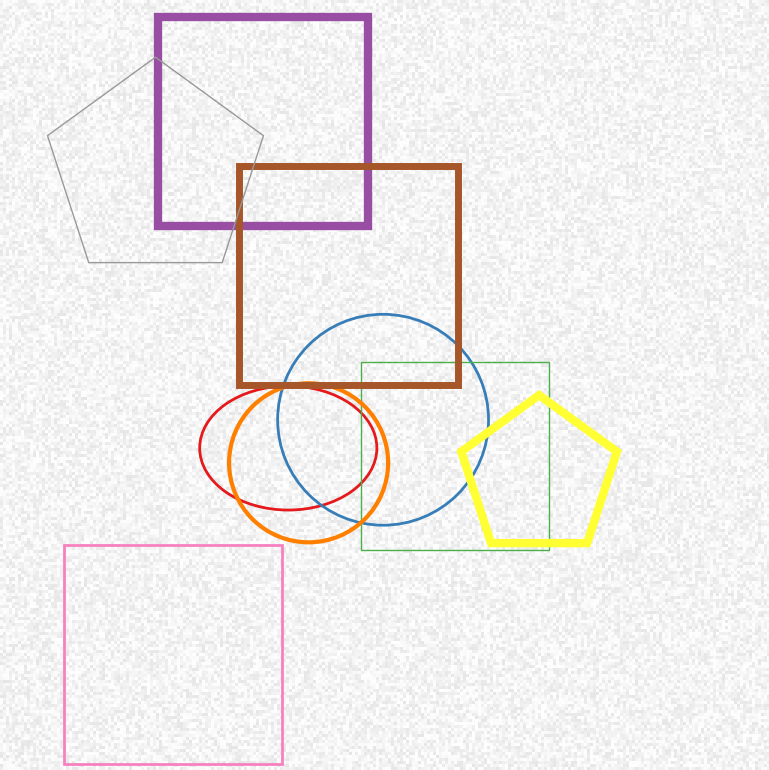[{"shape": "oval", "thickness": 1, "radius": 0.58, "center": [0.374, 0.418]}, {"shape": "circle", "thickness": 1, "radius": 0.68, "center": [0.498, 0.455]}, {"shape": "square", "thickness": 0.5, "radius": 0.61, "center": [0.591, 0.408]}, {"shape": "square", "thickness": 3, "radius": 0.68, "center": [0.342, 0.842]}, {"shape": "circle", "thickness": 1.5, "radius": 0.52, "center": [0.401, 0.399]}, {"shape": "pentagon", "thickness": 3, "radius": 0.53, "center": [0.7, 0.381]}, {"shape": "square", "thickness": 2.5, "radius": 0.71, "center": [0.453, 0.642]}, {"shape": "square", "thickness": 1, "radius": 0.71, "center": [0.225, 0.15]}, {"shape": "pentagon", "thickness": 0.5, "radius": 0.74, "center": [0.202, 0.778]}]